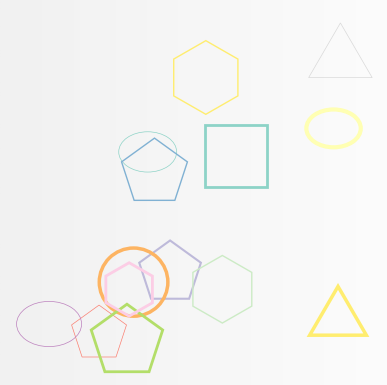[{"shape": "square", "thickness": 2, "radius": 0.4, "center": [0.608, 0.594]}, {"shape": "oval", "thickness": 0.5, "radius": 0.37, "center": [0.381, 0.605]}, {"shape": "oval", "thickness": 3, "radius": 0.35, "center": [0.861, 0.667]}, {"shape": "pentagon", "thickness": 1.5, "radius": 0.42, "center": [0.439, 0.292]}, {"shape": "pentagon", "thickness": 0.5, "radius": 0.37, "center": [0.256, 0.133]}, {"shape": "pentagon", "thickness": 1, "radius": 0.45, "center": [0.399, 0.552]}, {"shape": "circle", "thickness": 2.5, "radius": 0.44, "center": [0.345, 0.267]}, {"shape": "pentagon", "thickness": 2, "radius": 0.48, "center": [0.328, 0.113]}, {"shape": "hexagon", "thickness": 2, "radius": 0.35, "center": [0.333, 0.248]}, {"shape": "triangle", "thickness": 0.5, "radius": 0.47, "center": [0.878, 0.846]}, {"shape": "oval", "thickness": 0.5, "radius": 0.42, "center": [0.127, 0.158]}, {"shape": "hexagon", "thickness": 1, "radius": 0.44, "center": [0.574, 0.249]}, {"shape": "hexagon", "thickness": 1, "radius": 0.48, "center": [0.531, 0.799]}, {"shape": "triangle", "thickness": 2.5, "radius": 0.42, "center": [0.872, 0.172]}]